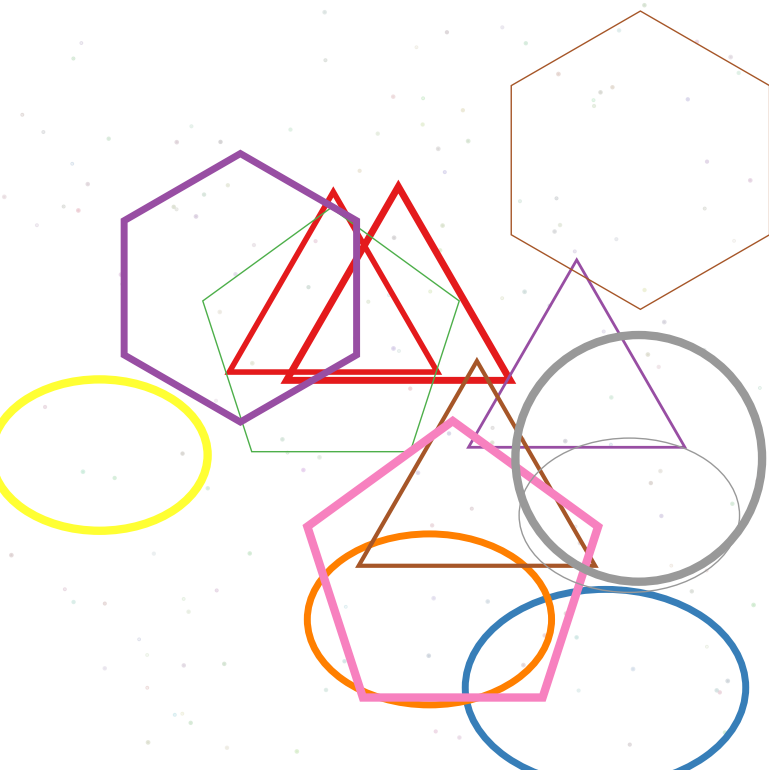[{"shape": "triangle", "thickness": 2.5, "radius": 0.84, "center": [0.517, 0.59]}, {"shape": "triangle", "thickness": 2, "radius": 0.78, "center": [0.433, 0.595]}, {"shape": "oval", "thickness": 2.5, "radius": 0.91, "center": [0.786, 0.107]}, {"shape": "pentagon", "thickness": 0.5, "radius": 0.88, "center": [0.43, 0.555]}, {"shape": "hexagon", "thickness": 2.5, "radius": 0.87, "center": [0.312, 0.626]}, {"shape": "triangle", "thickness": 1, "radius": 0.81, "center": [0.749, 0.5]}, {"shape": "oval", "thickness": 2.5, "radius": 0.79, "center": [0.558, 0.196]}, {"shape": "oval", "thickness": 3, "radius": 0.7, "center": [0.129, 0.409]}, {"shape": "hexagon", "thickness": 0.5, "radius": 0.97, "center": [0.832, 0.792]}, {"shape": "triangle", "thickness": 1.5, "radius": 0.89, "center": [0.619, 0.354]}, {"shape": "pentagon", "thickness": 3, "radius": 0.99, "center": [0.588, 0.255]}, {"shape": "oval", "thickness": 0.5, "radius": 0.72, "center": [0.817, 0.331]}, {"shape": "circle", "thickness": 3, "radius": 0.8, "center": [0.83, 0.405]}]